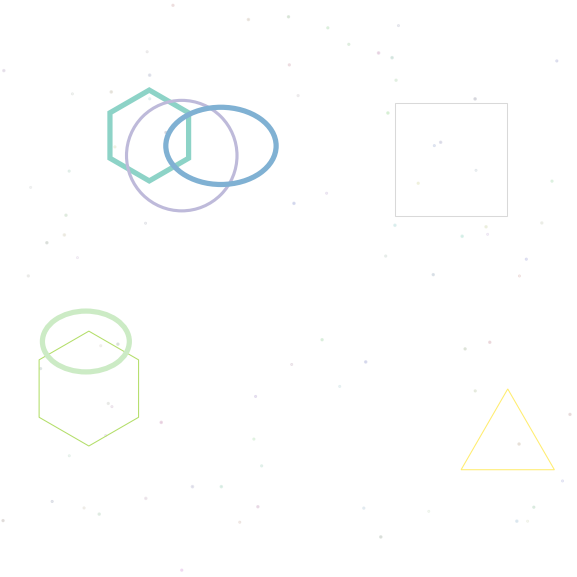[{"shape": "hexagon", "thickness": 2.5, "radius": 0.39, "center": [0.258, 0.765]}, {"shape": "circle", "thickness": 1.5, "radius": 0.48, "center": [0.315, 0.73]}, {"shape": "oval", "thickness": 2.5, "radius": 0.48, "center": [0.383, 0.747]}, {"shape": "hexagon", "thickness": 0.5, "radius": 0.5, "center": [0.154, 0.326]}, {"shape": "square", "thickness": 0.5, "radius": 0.49, "center": [0.781, 0.723]}, {"shape": "oval", "thickness": 2.5, "radius": 0.38, "center": [0.149, 0.408]}, {"shape": "triangle", "thickness": 0.5, "radius": 0.47, "center": [0.879, 0.232]}]